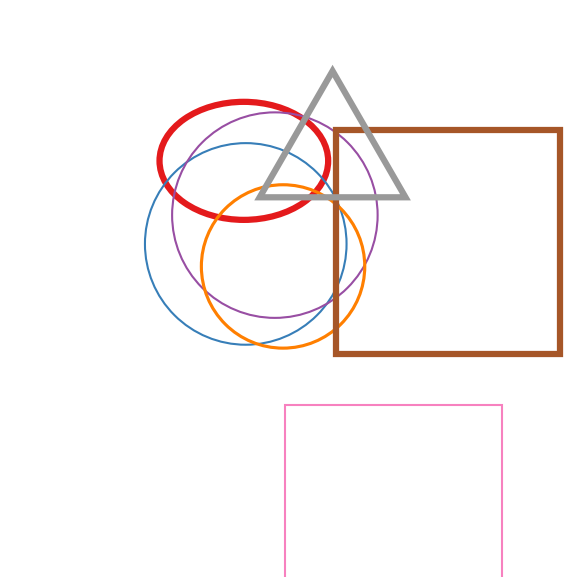[{"shape": "oval", "thickness": 3, "radius": 0.73, "center": [0.422, 0.721]}, {"shape": "circle", "thickness": 1, "radius": 0.87, "center": [0.426, 0.577]}, {"shape": "circle", "thickness": 1, "radius": 0.89, "center": [0.476, 0.627]}, {"shape": "circle", "thickness": 1.5, "radius": 0.71, "center": [0.49, 0.538]}, {"shape": "square", "thickness": 3, "radius": 0.97, "center": [0.776, 0.58]}, {"shape": "square", "thickness": 1, "radius": 0.94, "center": [0.681, 0.11]}, {"shape": "triangle", "thickness": 3, "radius": 0.73, "center": [0.576, 0.73]}]